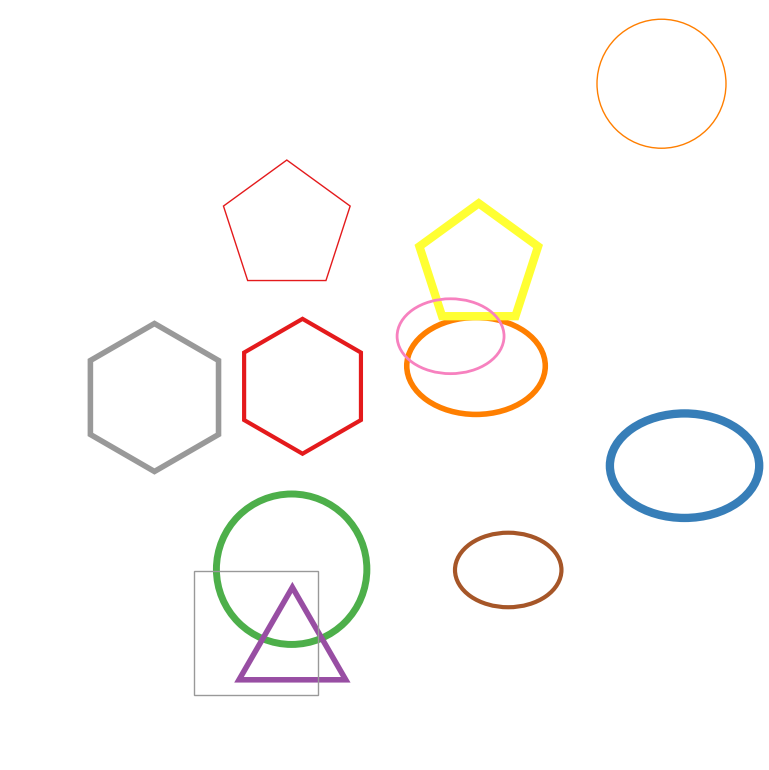[{"shape": "hexagon", "thickness": 1.5, "radius": 0.44, "center": [0.393, 0.498]}, {"shape": "pentagon", "thickness": 0.5, "radius": 0.43, "center": [0.372, 0.706]}, {"shape": "oval", "thickness": 3, "radius": 0.48, "center": [0.889, 0.395]}, {"shape": "circle", "thickness": 2.5, "radius": 0.49, "center": [0.379, 0.261]}, {"shape": "triangle", "thickness": 2, "radius": 0.4, "center": [0.38, 0.157]}, {"shape": "circle", "thickness": 0.5, "radius": 0.42, "center": [0.859, 0.891]}, {"shape": "oval", "thickness": 2, "radius": 0.45, "center": [0.618, 0.525]}, {"shape": "pentagon", "thickness": 3, "radius": 0.41, "center": [0.622, 0.655]}, {"shape": "oval", "thickness": 1.5, "radius": 0.35, "center": [0.66, 0.26]}, {"shape": "oval", "thickness": 1, "radius": 0.35, "center": [0.585, 0.563]}, {"shape": "hexagon", "thickness": 2, "radius": 0.48, "center": [0.201, 0.484]}, {"shape": "square", "thickness": 0.5, "radius": 0.4, "center": [0.333, 0.178]}]